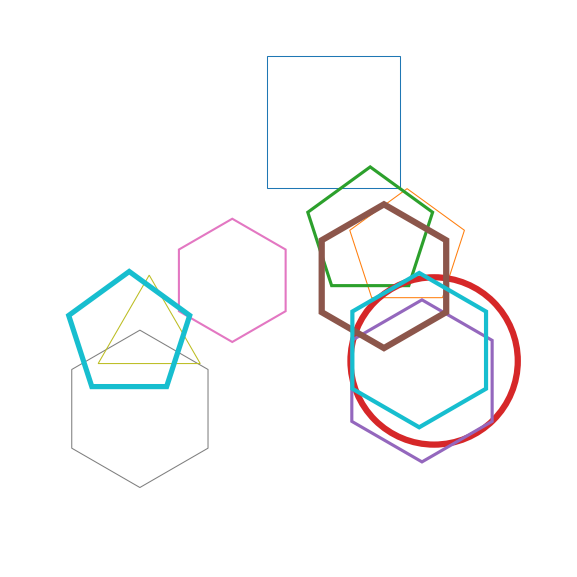[{"shape": "square", "thickness": 0.5, "radius": 0.57, "center": [0.577, 0.788]}, {"shape": "pentagon", "thickness": 0.5, "radius": 0.52, "center": [0.705, 0.568]}, {"shape": "pentagon", "thickness": 1.5, "radius": 0.57, "center": [0.641, 0.596]}, {"shape": "circle", "thickness": 3, "radius": 0.72, "center": [0.752, 0.374]}, {"shape": "hexagon", "thickness": 1.5, "radius": 0.7, "center": [0.731, 0.34]}, {"shape": "hexagon", "thickness": 3, "radius": 0.62, "center": [0.665, 0.521]}, {"shape": "hexagon", "thickness": 1, "radius": 0.53, "center": [0.402, 0.514]}, {"shape": "hexagon", "thickness": 0.5, "radius": 0.68, "center": [0.242, 0.291]}, {"shape": "triangle", "thickness": 0.5, "radius": 0.51, "center": [0.258, 0.421]}, {"shape": "hexagon", "thickness": 2, "radius": 0.67, "center": [0.726, 0.393]}, {"shape": "pentagon", "thickness": 2.5, "radius": 0.55, "center": [0.224, 0.419]}]